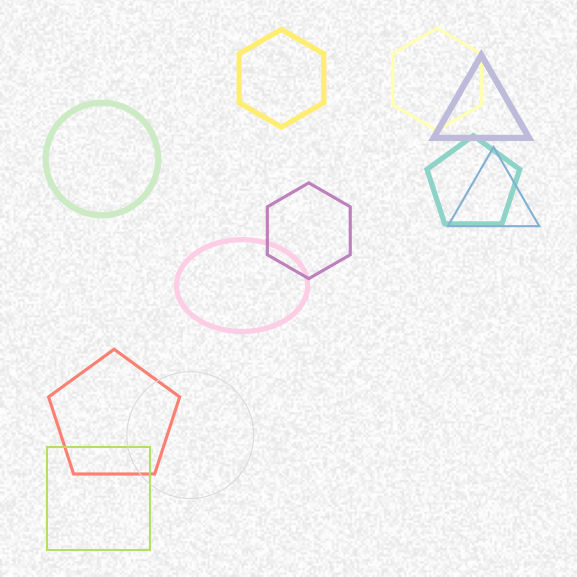[{"shape": "pentagon", "thickness": 2.5, "radius": 0.42, "center": [0.82, 0.68]}, {"shape": "hexagon", "thickness": 1.5, "radius": 0.44, "center": [0.757, 0.862]}, {"shape": "triangle", "thickness": 3, "radius": 0.48, "center": [0.833, 0.808]}, {"shape": "pentagon", "thickness": 1.5, "radius": 0.6, "center": [0.198, 0.275]}, {"shape": "triangle", "thickness": 1, "radius": 0.46, "center": [0.855, 0.653]}, {"shape": "square", "thickness": 1, "radius": 0.45, "center": [0.17, 0.136]}, {"shape": "oval", "thickness": 2.5, "radius": 0.57, "center": [0.419, 0.505]}, {"shape": "circle", "thickness": 0.5, "radius": 0.55, "center": [0.329, 0.246]}, {"shape": "hexagon", "thickness": 1.5, "radius": 0.41, "center": [0.535, 0.6]}, {"shape": "circle", "thickness": 3, "radius": 0.49, "center": [0.177, 0.724]}, {"shape": "hexagon", "thickness": 2.5, "radius": 0.42, "center": [0.487, 0.864]}]